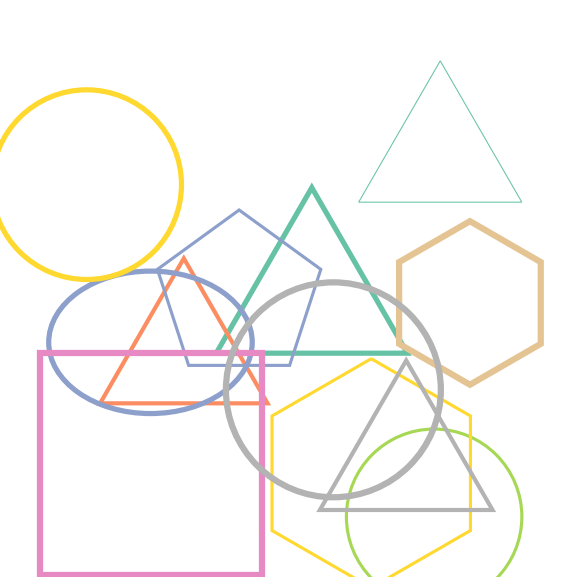[{"shape": "triangle", "thickness": 0.5, "radius": 0.82, "center": [0.762, 0.731]}, {"shape": "triangle", "thickness": 2.5, "radius": 0.96, "center": [0.54, 0.483]}, {"shape": "triangle", "thickness": 2, "radius": 0.84, "center": [0.318, 0.384]}, {"shape": "oval", "thickness": 2.5, "radius": 0.88, "center": [0.261, 0.406]}, {"shape": "pentagon", "thickness": 1.5, "radius": 0.74, "center": [0.414, 0.487]}, {"shape": "square", "thickness": 3, "radius": 0.96, "center": [0.262, 0.195]}, {"shape": "circle", "thickness": 1.5, "radius": 0.76, "center": [0.752, 0.104]}, {"shape": "circle", "thickness": 2.5, "radius": 0.82, "center": [0.15, 0.679]}, {"shape": "hexagon", "thickness": 1.5, "radius": 0.99, "center": [0.643, 0.18]}, {"shape": "hexagon", "thickness": 3, "radius": 0.71, "center": [0.814, 0.475]}, {"shape": "triangle", "thickness": 2, "radius": 0.86, "center": [0.703, 0.202]}, {"shape": "circle", "thickness": 3, "radius": 0.93, "center": [0.577, 0.324]}]